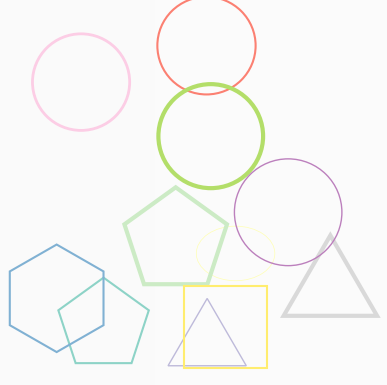[{"shape": "pentagon", "thickness": 1.5, "radius": 0.61, "center": [0.267, 0.156]}, {"shape": "oval", "thickness": 0.5, "radius": 0.51, "center": [0.608, 0.342]}, {"shape": "triangle", "thickness": 1, "radius": 0.58, "center": [0.535, 0.108]}, {"shape": "circle", "thickness": 1.5, "radius": 0.63, "center": [0.533, 0.881]}, {"shape": "hexagon", "thickness": 1.5, "radius": 0.7, "center": [0.146, 0.225]}, {"shape": "circle", "thickness": 3, "radius": 0.68, "center": [0.544, 0.646]}, {"shape": "circle", "thickness": 2, "radius": 0.63, "center": [0.209, 0.787]}, {"shape": "triangle", "thickness": 3, "radius": 0.7, "center": [0.853, 0.249]}, {"shape": "circle", "thickness": 1, "radius": 0.69, "center": [0.744, 0.449]}, {"shape": "pentagon", "thickness": 3, "radius": 0.7, "center": [0.453, 0.374]}, {"shape": "square", "thickness": 1.5, "radius": 0.53, "center": [0.581, 0.151]}]